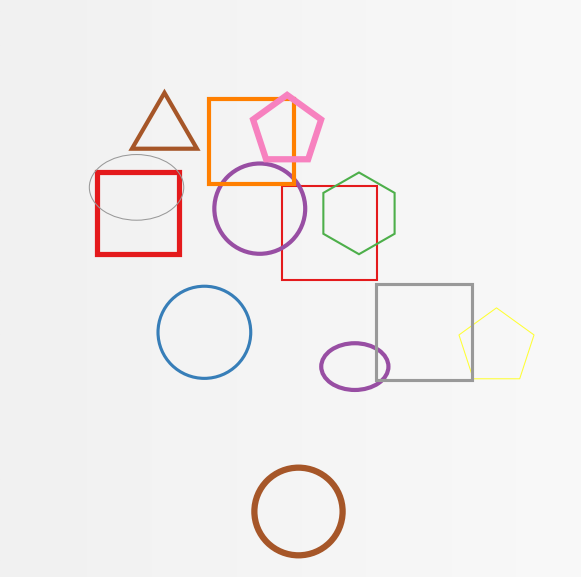[{"shape": "square", "thickness": 2.5, "radius": 0.35, "center": [0.237, 0.63]}, {"shape": "square", "thickness": 1, "radius": 0.41, "center": [0.567, 0.595]}, {"shape": "circle", "thickness": 1.5, "radius": 0.4, "center": [0.352, 0.424]}, {"shape": "hexagon", "thickness": 1, "radius": 0.35, "center": [0.618, 0.63]}, {"shape": "oval", "thickness": 2, "radius": 0.29, "center": [0.61, 0.364]}, {"shape": "circle", "thickness": 2, "radius": 0.39, "center": [0.447, 0.638]}, {"shape": "square", "thickness": 2, "radius": 0.37, "center": [0.432, 0.754]}, {"shape": "pentagon", "thickness": 0.5, "radius": 0.34, "center": [0.854, 0.398]}, {"shape": "circle", "thickness": 3, "radius": 0.38, "center": [0.514, 0.113]}, {"shape": "triangle", "thickness": 2, "radius": 0.32, "center": [0.283, 0.774]}, {"shape": "pentagon", "thickness": 3, "radius": 0.31, "center": [0.494, 0.773]}, {"shape": "oval", "thickness": 0.5, "radius": 0.41, "center": [0.235, 0.675]}, {"shape": "square", "thickness": 1.5, "radius": 0.42, "center": [0.73, 0.425]}]